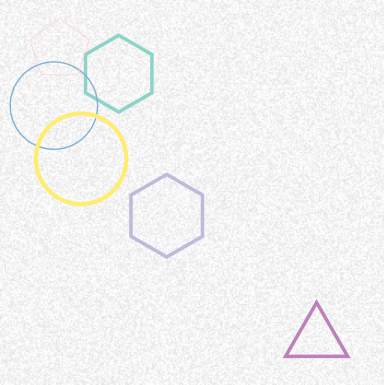[{"shape": "hexagon", "thickness": 2.5, "radius": 0.5, "center": [0.308, 0.809]}, {"shape": "hexagon", "thickness": 2.5, "radius": 0.54, "center": [0.433, 0.44]}, {"shape": "circle", "thickness": 1, "radius": 0.57, "center": [0.14, 0.726]}, {"shape": "pentagon", "thickness": 0.5, "radius": 0.4, "center": [0.155, 0.871]}, {"shape": "triangle", "thickness": 2.5, "radius": 0.47, "center": [0.822, 0.121]}, {"shape": "circle", "thickness": 3, "radius": 0.59, "center": [0.211, 0.588]}]